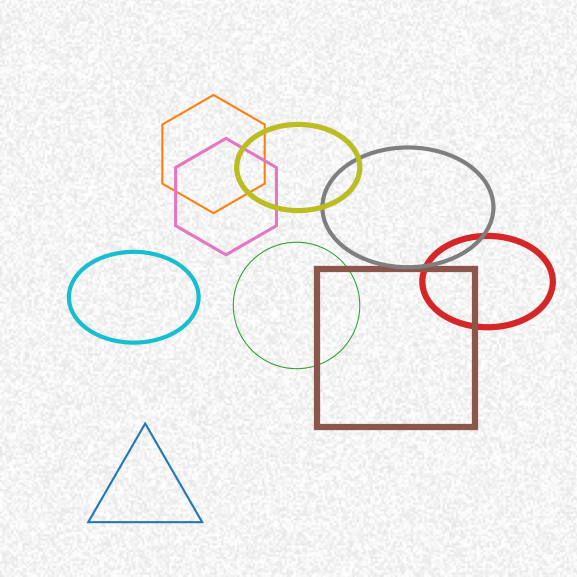[{"shape": "triangle", "thickness": 1, "radius": 0.57, "center": [0.251, 0.152]}, {"shape": "hexagon", "thickness": 1, "radius": 0.51, "center": [0.37, 0.732]}, {"shape": "circle", "thickness": 0.5, "radius": 0.55, "center": [0.513, 0.47]}, {"shape": "oval", "thickness": 3, "radius": 0.57, "center": [0.844, 0.512]}, {"shape": "square", "thickness": 3, "radius": 0.68, "center": [0.686, 0.396]}, {"shape": "hexagon", "thickness": 1.5, "radius": 0.5, "center": [0.391, 0.659]}, {"shape": "oval", "thickness": 2, "radius": 0.74, "center": [0.706, 0.64]}, {"shape": "oval", "thickness": 2.5, "radius": 0.53, "center": [0.516, 0.709]}, {"shape": "oval", "thickness": 2, "radius": 0.56, "center": [0.232, 0.484]}]